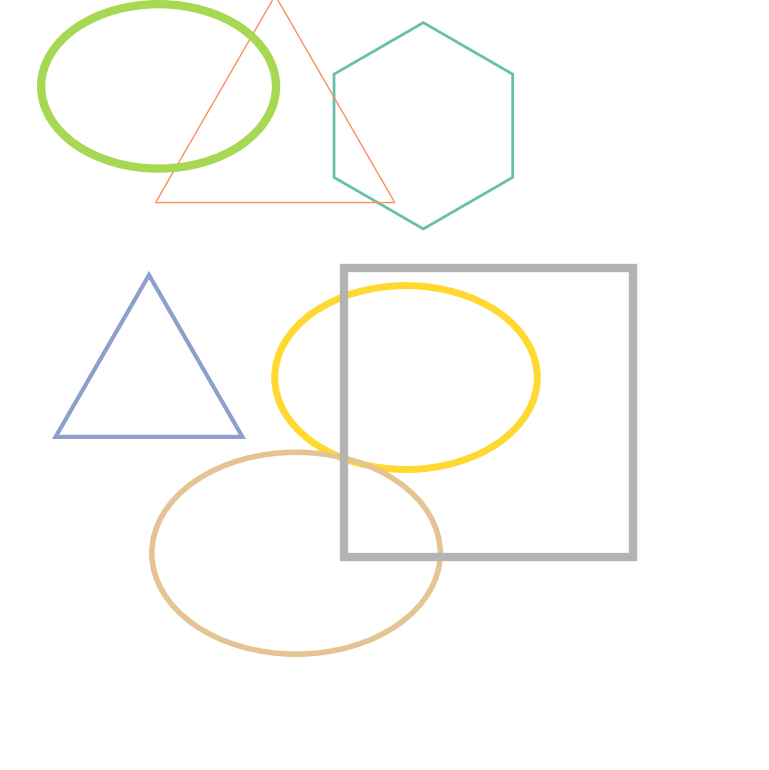[{"shape": "hexagon", "thickness": 1, "radius": 0.67, "center": [0.55, 0.837]}, {"shape": "triangle", "thickness": 0.5, "radius": 0.9, "center": [0.357, 0.827]}, {"shape": "triangle", "thickness": 1.5, "radius": 0.7, "center": [0.194, 0.503]}, {"shape": "oval", "thickness": 3, "radius": 0.76, "center": [0.206, 0.888]}, {"shape": "oval", "thickness": 2.5, "radius": 0.85, "center": [0.527, 0.51]}, {"shape": "oval", "thickness": 2, "radius": 0.94, "center": [0.384, 0.282]}, {"shape": "square", "thickness": 3, "radius": 0.94, "center": [0.634, 0.464]}]